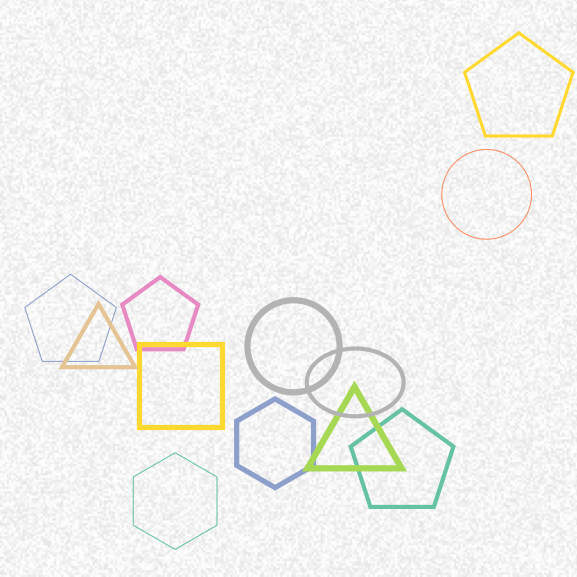[{"shape": "pentagon", "thickness": 2, "radius": 0.47, "center": [0.696, 0.197]}, {"shape": "hexagon", "thickness": 0.5, "radius": 0.42, "center": [0.303, 0.131]}, {"shape": "circle", "thickness": 0.5, "radius": 0.39, "center": [0.843, 0.663]}, {"shape": "hexagon", "thickness": 2.5, "radius": 0.38, "center": [0.476, 0.232]}, {"shape": "pentagon", "thickness": 0.5, "radius": 0.42, "center": [0.122, 0.441]}, {"shape": "pentagon", "thickness": 2, "radius": 0.35, "center": [0.277, 0.45]}, {"shape": "triangle", "thickness": 3, "radius": 0.47, "center": [0.614, 0.235]}, {"shape": "square", "thickness": 2.5, "radius": 0.36, "center": [0.313, 0.332]}, {"shape": "pentagon", "thickness": 1.5, "radius": 0.49, "center": [0.898, 0.843]}, {"shape": "triangle", "thickness": 2, "radius": 0.37, "center": [0.171, 0.4]}, {"shape": "oval", "thickness": 2, "radius": 0.42, "center": [0.615, 0.337]}, {"shape": "circle", "thickness": 3, "radius": 0.4, "center": [0.508, 0.4]}]